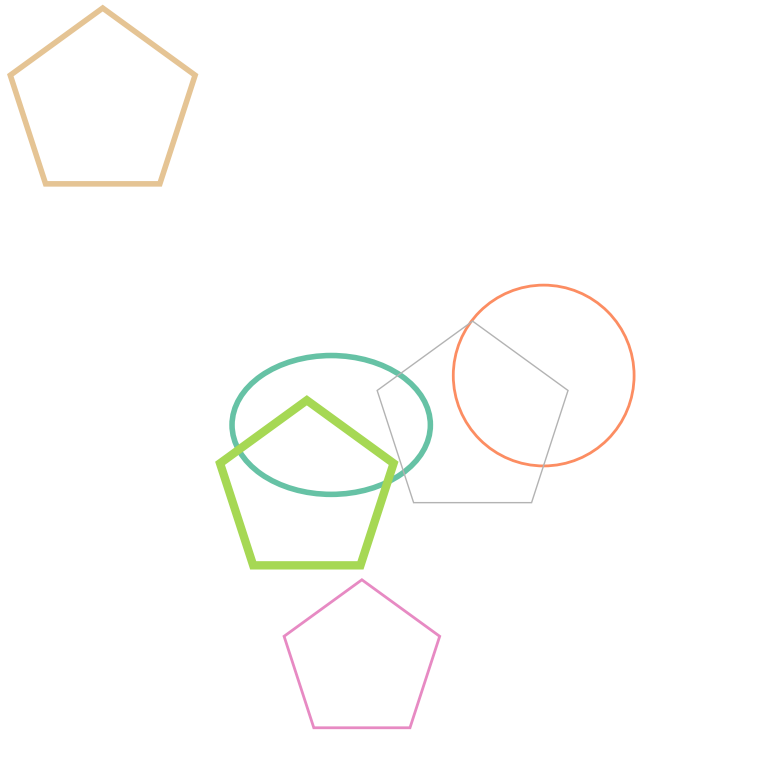[{"shape": "oval", "thickness": 2, "radius": 0.64, "center": [0.43, 0.448]}, {"shape": "circle", "thickness": 1, "radius": 0.59, "center": [0.706, 0.512]}, {"shape": "pentagon", "thickness": 1, "radius": 0.53, "center": [0.47, 0.141]}, {"shape": "pentagon", "thickness": 3, "radius": 0.59, "center": [0.398, 0.362]}, {"shape": "pentagon", "thickness": 2, "radius": 0.63, "center": [0.133, 0.863]}, {"shape": "pentagon", "thickness": 0.5, "radius": 0.65, "center": [0.614, 0.453]}]